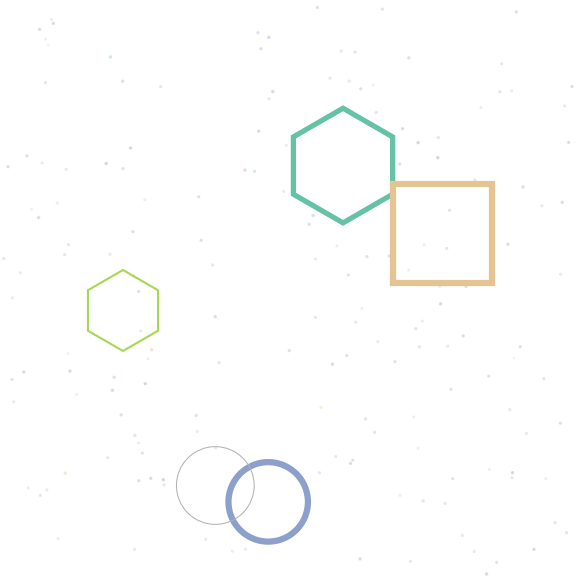[{"shape": "hexagon", "thickness": 2.5, "radius": 0.5, "center": [0.594, 0.712]}, {"shape": "circle", "thickness": 3, "radius": 0.34, "center": [0.464, 0.13]}, {"shape": "hexagon", "thickness": 1, "radius": 0.35, "center": [0.213, 0.461]}, {"shape": "square", "thickness": 3, "radius": 0.43, "center": [0.766, 0.595]}, {"shape": "circle", "thickness": 0.5, "radius": 0.34, "center": [0.373, 0.158]}]